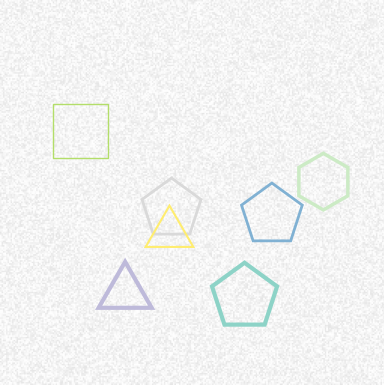[{"shape": "pentagon", "thickness": 3, "radius": 0.44, "center": [0.635, 0.229]}, {"shape": "triangle", "thickness": 3, "radius": 0.4, "center": [0.325, 0.24]}, {"shape": "pentagon", "thickness": 2, "radius": 0.41, "center": [0.706, 0.442]}, {"shape": "square", "thickness": 1, "radius": 0.35, "center": [0.209, 0.66]}, {"shape": "pentagon", "thickness": 2, "radius": 0.4, "center": [0.445, 0.457]}, {"shape": "hexagon", "thickness": 2.5, "radius": 0.37, "center": [0.84, 0.528]}, {"shape": "triangle", "thickness": 1.5, "radius": 0.36, "center": [0.44, 0.394]}]